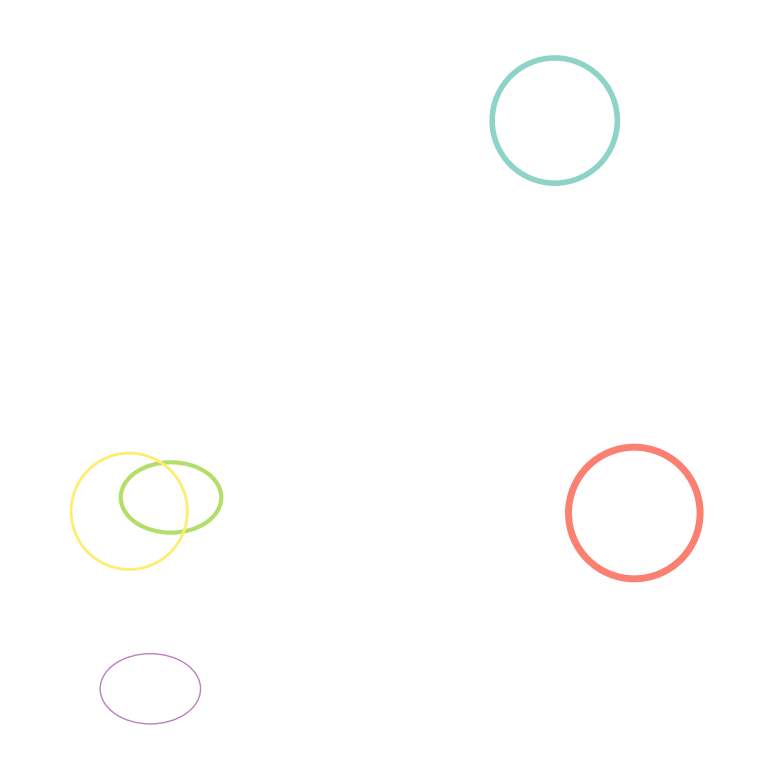[{"shape": "circle", "thickness": 2, "radius": 0.41, "center": [0.72, 0.843]}, {"shape": "circle", "thickness": 2.5, "radius": 0.43, "center": [0.824, 0.334]}, {"shape": "oval", "thickness": 1.5, "radius": 0.33, "center": [0.222, 0.354]}, {"shape": "oval", "thickness": 0.5, "radius": 0.33, "center": [0.195, 0.105]}, {"shape": "circle", "thickness": 1, "radius": 0.38, "center": [0.168, 0.336]}]